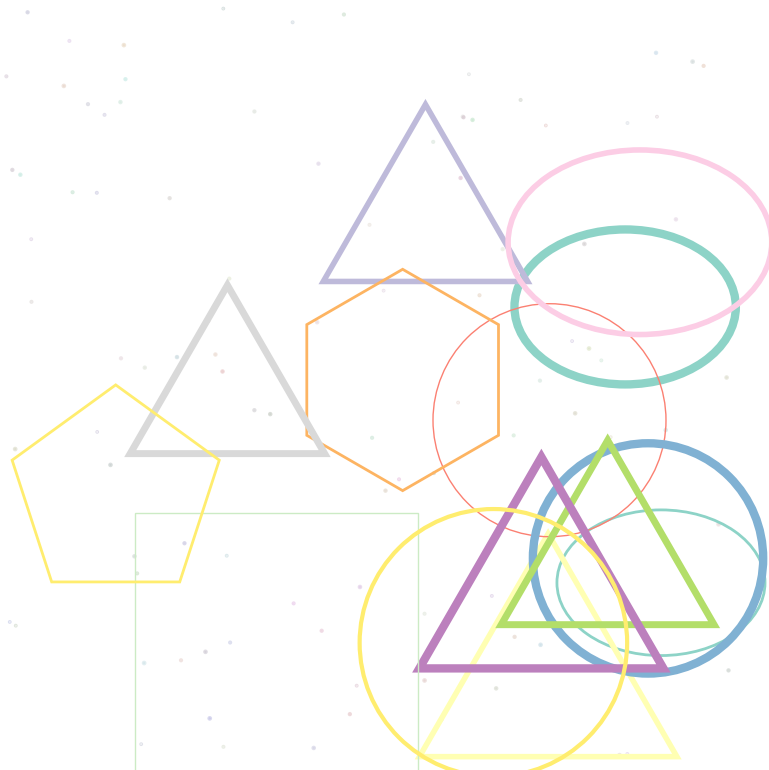[{"shape": "oval", "thickness": 3, "radius": 0.72, "center": [0.812, 0.601]}, {"shape": "oval", "thickness": 1, "radius": 0.68, "center": [0.858, 0.243]}, {"shape": "triangle", "thickness": 2, "radius": 0.97, "center": [0.712, 0.114]}, {"shape": "triangle", "thickness": 2, "radius": 0.77, "center": [0.553, 0.711]}, {"shape": "circle", "thickness": 0.5, "radius": 0.76, "center": [0.714, 0.454]}, {"shape": "circle", "thickness": 3, "radius": 0.75, "center": [0.842, 0.275]}, {"shape": "hexagon", "thickness": 1, "radius": 0.72, "center": [0.523, 0.507]}, {"shape": "triangle", "thickness": 2.5, "radius": 0.8, "center": [0.789, 0.269]}, {"shape": "oval", "thickness": 2, "radius": 0.86, "center": [0.831, 0.685]}, {"shape": "triangle", "thickness": 2.5, "radius": 0.73, "center": [0.295, 0.484]}, {"shape": "triangle", "thickness": 3, "radius": 0.92, "center": [0.703, 0.223]}, {"shape": "square", "thickness": 0.5, "radius": 0.92, "center": [0.359, 0.149]}, {"shape": "pentagon", "thickness": 1, "radius": 0.71, "center": [0.15, 0.359]}, {"shape": "circle", "thickness": 1.5, "radius": 0.87, "center": [0.641, 0.165]}]